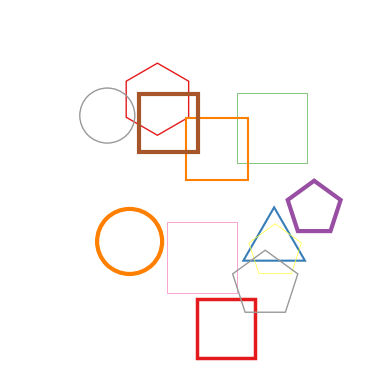[{"shape": "square", "thickness": 2.5, "radius": 0.38, "center": [0.587, 0.146]}, {"shape": "hexagon", "thickness": 1, "radius": 0.47, "center": [0.409, 0.742]}, {"shape": "triangle", "thickness": 1.5, "radius": 0.46, "center": [0.712, 0.369]}, {"shape": "square", "thickness": 0.5, "radius": 0.46, "center": [0.706, 0.668]}, {"shape": "pentagon", "thickness": 3, "radius": 0.36, "center": [0.816, 0.458]}, {"shape": "circle", "thickness": 3, "radius": 0.42, "center": [0.337, 0.373]}, {"shape": "square", "thickness": 1.5, "radius": 0.4, "center": [0.563, 0.612]}, {"shape": "pentagon", "thickness": 0.5, "radius": 0.36, "center": [0.715, 0.347]}, {"shape": "square", "thickness": 3, "radius": 0.38, "center": [0.437, 0.681]}, {"shape": "square", "thickness": 0.5, "radius": 0.46, "center": [0.524, 0.331]}, {"shape": "pentagon", "thickness": 1, "radius": 0.45, "center": [0.689, 0.261]}, {"shape": "circle", "thickness": 1, "radius": 0.36, "center": [0.279, 0.7]}]